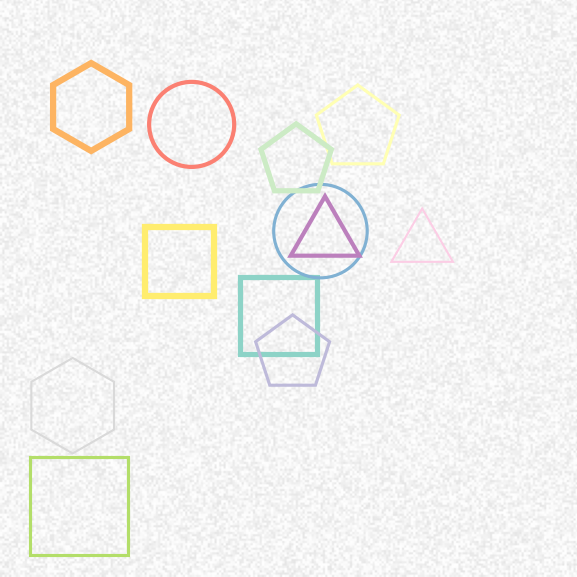[{"shape": "square", "thickness": 2.5, "radius": 0.34, "center": [0.483, 0.453]}, {"shape": "pentagon", "thickness": 1.5, "radius": 0.38, "center": [0.619, 0.776]}, {"shape": "pentagon", "thickness": 1.5, "radius": 0.34, "center": [0.507, 0.387]}, {"shape": "circle", "thickness": 2, "radius": 0.37, "center": [0.332, 0.784]}, {"shape": "circle", "thickness": 1.5, "radius": 0.4, "center": [0.555, 0.599]}, {"shape": "hexagon", "thickness": 3, "radius": 0.38, "center": [0.158, 0.814]}, {"shape": "square", "thickness": 1.5, "radius": 0.42, "center": [0.137, 0.123]}, {"shape": "triangle", "thickness": 1, "radius": 0.31, "center": [0.731, 0.577]}, {"shape": "hexagon", "thickness": 1, "radius": 0.41, "center": [0.126, 0.297]}, {"shape": "triangle", "thickness": 2, "radius": 0.34, "center": [0.563, 0.591]}, {"shape": "pentagon", "thickness": 2.5, "radius": 0.32, "center": [0.513, 0.721]}, {"shape": "square", "thickness": 3, "radius": 0.3, "center": [0.311, 0.546]}]